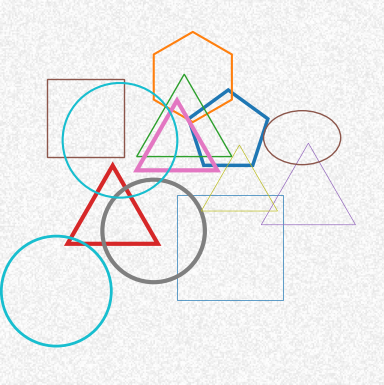[{"shape": "pentagon", "thickness": 2.5, "radius": 0.54, "center": [0.593, 0.658]}, {"shape": "square", "thickness": 0.5, "radius": 0.69, "center": [0.597, 0.357]}, {"shape": "hexagon", "thickness": 1.5, "radius": 0.59, "center": [0.501, 0.8]}, {"shape": "triangle", "thickness": 1, "radius": 0.71, "center": [0.479, 0.665]}, {"shape": "triangle", "thickness": 3, "radius": 0.68, "center": [0.293, 0.434]}, {"shape": "triangle", "thickness": 0.5, "radius": 0.71, "center": [0.801, 0.487]}, {"shape": "oval", "thickness": 1, "radius": 0.5, "center": [0.785, 0.642]}, {"shape": "square", "thickness": 1, "radius": 0.5, "center": [0.222, 0.694]}, {"shape": "triangle", "thickness": 3, "radius": 0.61, "center": [0.46, 0.618]}, {"shape": "circle", "thickness": 3, "radius": 0.67, "center": [0.399, 0.4]}, {"shape": "triangle", "thickness": 0.5, "radius": 0.57, "center": [0.622, 0.509]}, {"shape": "circle", "thickness": 2, "radius": 0.71, "center": [0.146, 0.244]}, {"shape": "circle", "thickness": 1.5, "radius": 0.74, "center": [0.312, 0.636]}]